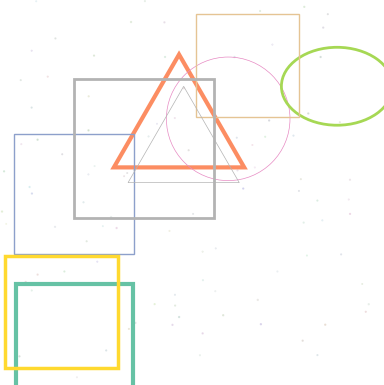[{"shape": "square", "thickness": 3, "radius": 0.76, "center": [0.193, 0.111]}, {"shape": "triangle", "thickness": 3, "radius": 0.98, "center": [0.465, 0.663]}, {"shape": "square", "thickness": 1, "radius": 0.78, "center": [0.191, 0.496]}, {"shape": "circle", "thickness": 0.5, "radius": 0.8, "center": [0.593, 0.691]}, {"shape": "oval", "thickness": 2, "radius": 0.72, "center": [0.875, 0.776]}, {"shape": "square", "thickness": 2.5, "radius": 0.73, "center": [0.16, 0.19]}, {"shape": "square", "thickness": 1, "radius": 0.67, "center": [0.644, 0.829]}, {"shape": "square", "thickness": 2, "radius": 0.9, "center": [0.374, 0.614]}, {"shape": "triangle", "thickness": 0.5, "radius": 0.83, "center": [0.477, 0.609]}]